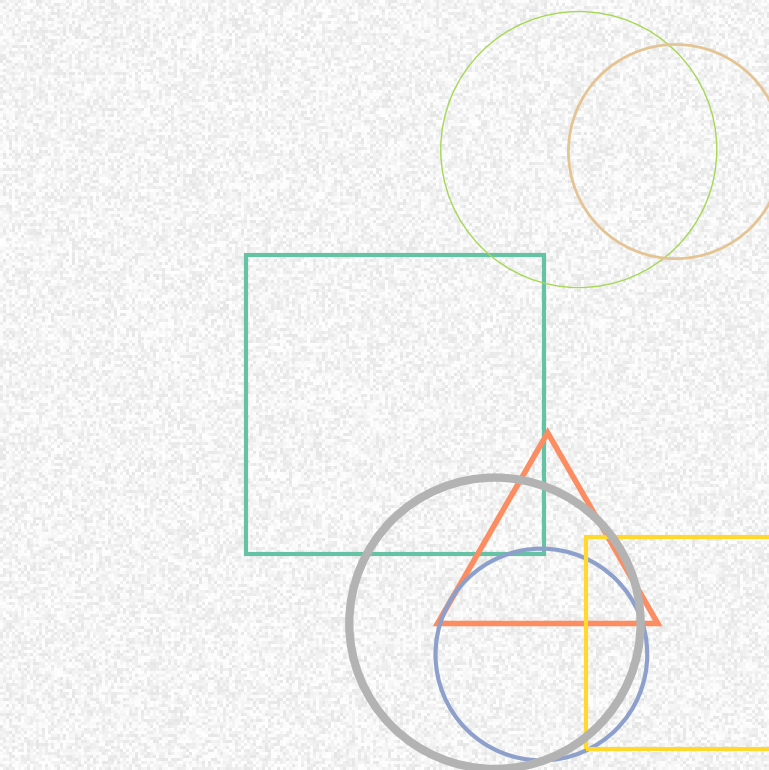[{"shape": "square", "thickness": 1.5, "radius": 0.97, "center": [0.513, 0.475]}, {"shape": "triangle", "thickness": 2, "radius": 0.83, "center": [0.711, 0.273]}, {"shape": "circle", "thickness": 1.5, "radius": 0.69, "center": [0.703, 0.15]}, {"shape": "circle", "thickness": 0.5, "radius": 0.9, "center": [0.752, 0.806]}, {"shape": "square", "thickness": 1.5, "radius": 0.69, "center": [0.899, 0.165]}, {"shape": "circle", "thickness": 1, "radius": 0.7, "center": [0.877, 0.803]}, {"shape": "circle", "thickness": 3, "radius": 0.95, "center": [0.643, 0.191]}]